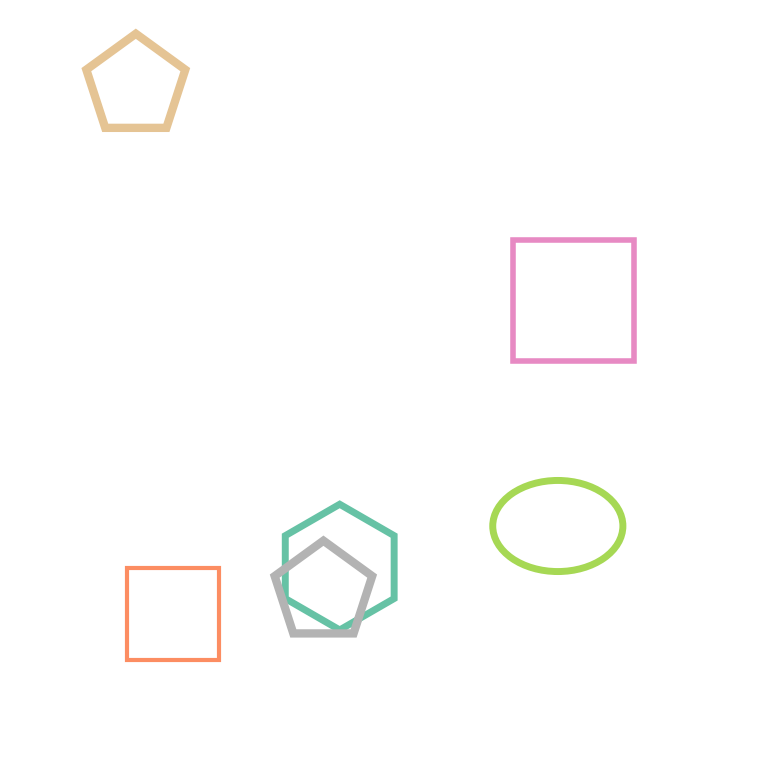[{"shape": "hexagon", "thickness": 2.5, "radius": 0.41, "center": [0.441, 0.264]}, {"shape": "square", "thickness": 1.5, "radius": 0.3, "center": [0.225, 0.202]}, {"shape": "square", "thickness": 2, "radius": 0.39, "center": [0.745, 0.61]}, {"shape": "oval", "thickness": 2.5, "radius": 0.42, "center": [0.724, 0.317]}, {"shape": "pentagon", "thickness": 3, "radius": 0.34, "center": [0.176, 0.889]}, {"shape": "pentagon", "thickness": 3, "radius": 0.33, "center": [0.42, 0.231]}]